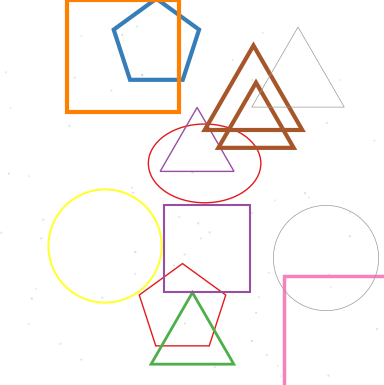[{"shape": "pentagon", "thickness": 1, "radius": 0.59, "center": [0.474, 0.197]}, {"shape": "oval", "thickness": 1, "radius": 0.73, "center": [0.531, 0.576]}, {"shape": "pentagon", "thickness": 3, "radius": 0.58, "center": [0.406, 0.887]}, {"shape": "triangle", "thickness": 2, "radius": 0.62, "center": [0.5, 0.116]}, {"shape": "triangle", "thickness": 1, "radius": 0.55, "center": [0.512, 0.61]}, {"shape": "square", "thickness": 1.5, "radius": 0.56, "center": [0.538, 0.354]}, {"shape": "square", "thickness": 3, "radius": 0.72, "center": [0.319, 0.854]}, {"shape": "circle", "thickness": 1.5, "radius": 0.74, "center": [0.273, 0.361]}, {"shape": "triangle", "thickness": 3, "radius": 0.73, "center": [0.658, 0.736]}, {"shape": "triangle", "thickness": 3, "radius": 0.56, "center": [0.665, 0.672]}, {"shape": "square", "thickness": 2.5, "radius": 0.72, "center": [0.883, 0.139]}, {"shape": "triangle", "thickness": 0.5, "radius": 0.69, "center": [0.774, 0.791]}, {"shape": "circle", "thickness": 0.5, "radius": 0.68, "center": [0.847, 0.33]}]